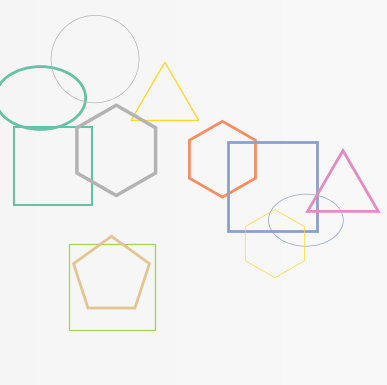[{"shape": "oval", "thickness": 2, "radius": 0.58, "center": [0.105, 0.745]}, {"shape": "square", "thickness": 1.5, "radius": 0.5, "center": [0.137, 0.569]}, {"shape": "hexagon", "thickness": 2, "radius": 0.49, "center": [0.574, 0.586]}, {"shape": "square", "thickness": 2, "radius": 0.58, "center": [0.702, 0.516]}, {"shape": "oval", "thickness": 0.5, "radius": 0.48, "center": [0.789, 0.428]}, {"shape": "triangle", "thickness": 2, "radius": 0.53, "center": [0.885, 0.504]}, {"shape": "square", "thickness": 1, "radius": 0.56, "center": [0.289, 0.255]}, {"shape": "triangle", "thickness": 1, "radius": 0.5, "center": [0.426, 0.738]}, {"shape": "hexagon", "thickness": 0.5, "radius": 0.44, "center": [0.71, 0.367]}, {"shape": "pentagon", "thickness": 2, "radius": 0.52, "center": [0.288, 0.283]}, {"shape": "hexagon", "thickness": 2.5, "radius": 0.59, "center": [0.3, 0.609]}, {"shape": "circle", "thickness": 0.5, "radius": 0.57, "center": [0.245, 0.847]}]